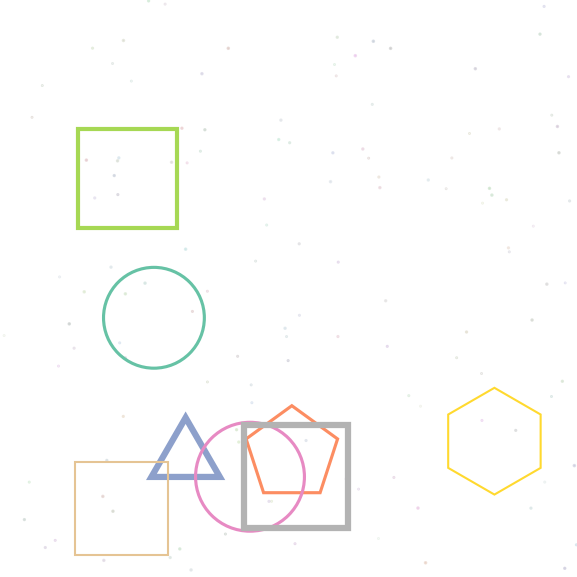[{"shape": "circle", "thickness": 1.5, "radius": 0.44, "center": [0.267, 0.449]}, {"shape": "pentagon", "thickness": 1.5, "radius": 0.42, "center": [0.505, 0.213]}, {"shape": "triangle", "thickness": 3, "radius": 0.34, "center": [0.321, 0.207]}, {"shape": "circle", "thickness": 1.5, "radius": 0.47, "center": [0.433, 0.174]}, {"shape": "square", "thickness": 2, "radius": 0.43, "center": [0.221, 0.69]}, {"shape": "hexagon", "thickness": 1, "radius": 0.46, "center": [0.856, 0.235]}, {"shape": "square", "thickness": 1, "radius": 0.4, "center": [0.21, 0.118]}, {"shape": "square", "thickness": 3, "radius": 0.45, "center": [0.512, 0.174]}]